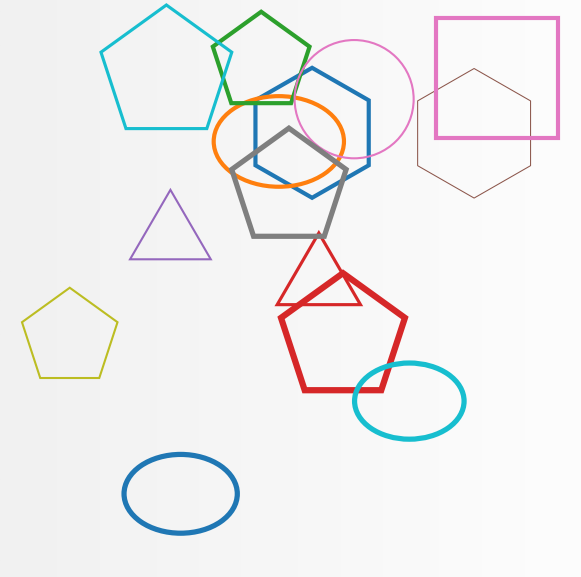[{"shape": "hexagon", "thickness": 2, "radius": 0.56, "center": [0.537, 0.769]}, {"shape": "oval", "thickness": 2.5, "radius": 0.49, "center": [0.311, 0.144]}, {"shape": "oval", "thickness": 2, "radius": 0.56, "center": [0.48, 0.754]}, {"shape": "pentagon", "thickness": 2, "radius": 0.44, "center": [0.449, 0.891]}, {"shape": "pentagon", "thickness": 3, "radius": 0.56, "center": [0.59, 0.414]}, {"shape": "triangle", "thickness": 1.5, "radius": 0.41, "center": [0.549, 0.513]}, {"shape": "triangle", "thickness": 1, "radius": 0.4, "center": [0.293, 0.59]}, {"shape": "hexagon", "thickness": 0.5, "radius": 0.56, "center": [0.816, 0.768]}, {"shape": "circle", "thickness": 1, "radius": 0.51, "center": [0.609, 0.827]}, {"shape": "square", "thickness": 2, "radius": 0.52, "center": [0.855, 0.864]}, {"shape": "pentagon", "thickness": 2.5, "radius": 0.52, "center": [0.497, 0.674]}, {"shape": "pentagon", "thickness": 1, "radius": 0.43, "center": [0.12, 0.414]}, {"shape": "oval", "thickness": 2.5, "radius": 0.47, "center": [0.704, 0.305]}, {"shape": "pentagon", "thickness": 1.5, "radius": 0.59, "center": [0.286, 0.872]}]